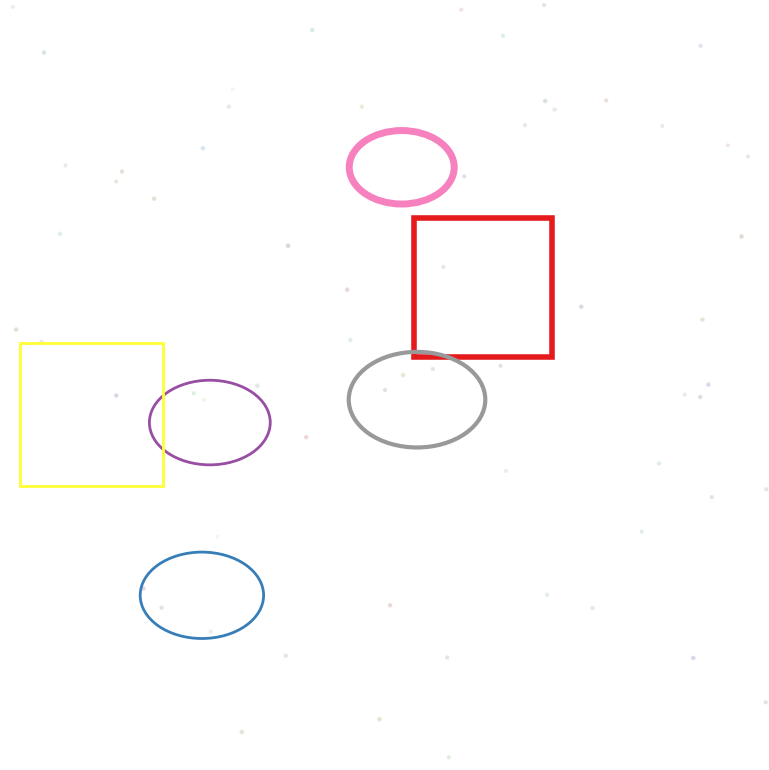[{"shape": "square", "thickness": 2, "radius": 0.45, "center": [0.627, 0.627]}, {"shape": "oval", "thickness": 1, "radius": 0.4, "center": [0.262, 0.227]}, {"shape": "oval", "thickness": 1, "radius": 0.39, "center": [0.272, 0.451]}, {"shape": "square", "thickness": 1, "radius": 0.47, "center": [0.119, 0.462]}, {"shape": "oval", "thickness": 2.5, "radius": 0.34, "center": [0.522, 0.783]}, {"shape": "oval", "thickness": 1.5, "radius": 0.44, "center": [0.542, 0.481]}]